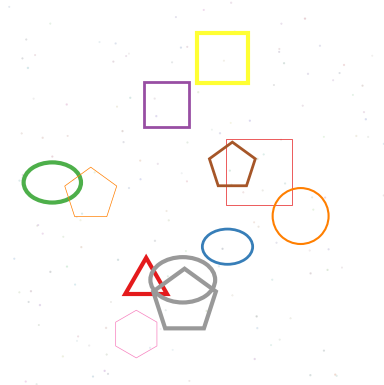[{"shape": "square", "thickness": 0.5, "radius": 0.42, "center": [0.672, 0.553]}, {"shape": "triangle", "thickness": 3, "radius": 0.31, "center": [0.38, 0.268]}, {"shape": "oval", "thickness": 2, "radius": 0.33, "center": [0.591, 0.359]}, {"shape": "oval", "thickness": 3, "radius": 0.37, "center": [0.136, 0.526]}, {"shape": "square", "thickness": 2, "radius": 0.29, "center": [0.432, 0.729]}, {"shape": "circle", "thickness": 1.5, "radius": 0.36, "center": [0.781, 0.439]}, {"shape": "pentagon", "thickness": 0.5, "radius": 0.35, "center": [0.236, 0.495]}, {"shape": "square", "thickness": 3, "radius": 0.33, "center": [0.578, 0.849]}, {"shape": "pentagon", "thickness": 2, "radius": 0.31, "center": [0.604, 0.568]}, {"shape": "hexagon", "thickness": 0.5, "radius": 0.31, "center": [0.354, 0.132]}, {"shape": "oval", "thickness": 3, "radius": 0.42, "center": [0.475, 0.273]}, {"shape": "pentagon", "thickness": 3, "radius": 0.43, "center": [0.479, 0.216]}]